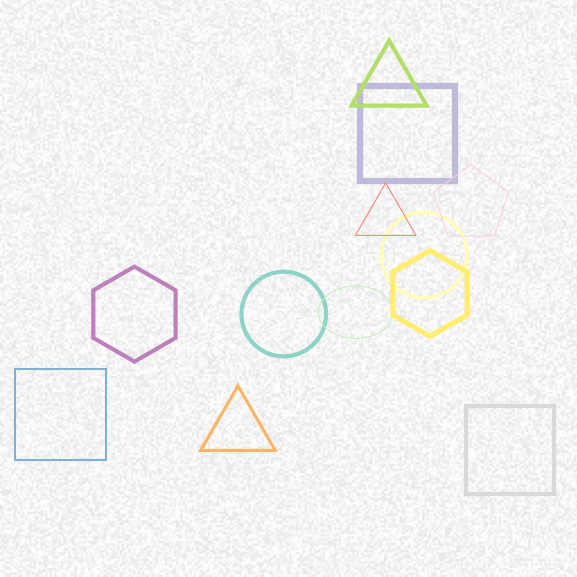[{"shape": "circle", "thickness": 2, "radius": 0.37, "center": [0.491, 0.455]}, {"shape": "circle", "thickness": 1.5, "radius": 0.37, "center": [0.735, 0.558]}, {"shape": "square", "thickness": 3, "radius": 0.41, "center": [0.705, 0.768]}, {"shape": "triangle", "thickness": 0.5, "radius": 0.3, "center": [0.668, 0.622]}, {"shape": "square", "thickness": 1, "radius": 0.39, "center": [0.105, 0.281]}, {"shape": "triangle", "thickness": 1.5, "radius": 0.37, "center": [0.412, 0.257]}, {"shape": "triangle", "thickness": 2, "radius": 0.38, "center": [0.674, 0.854]}, {"shape": "pentagon", "thickness": 0.5, "radius": 0.34, "center": [0.816, 0.646]}, {"shape": "square", "thickness": 2, "radius": 0.38, "center": [0.884, 0.22]}, {"shape": "hexagon", "thickness": 2, "radius": 0.41, "center": [0.233, 0.455]}, {"shape": "oval", "thickness": 0.5, "radius": 0.32, "center": [0.616, 0.458]}, {"shape": "hexagon", "thickness": 2.5, "radius": 0.37, "center": [0.745, 0.491]}]